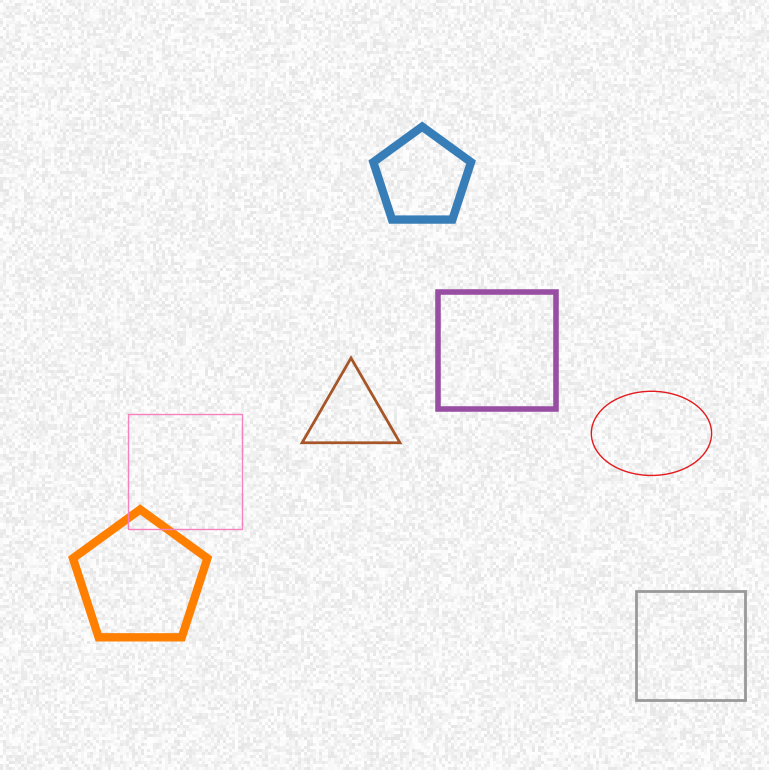[{"shape": "oval", "thickness": 0.5, "radius": 0.39, "center": [0.846, 0.437]}, {"shape": "pentagon", "thickness": 3, "radius": 0.33, "center": [0.548, 0.769]}, {"shape": "square", "thickness": 2, "radius": 0.38, "center": [0.646, 0.545]}, {"shape": "pentagon", "thickness": 3, "radius": 0.46, "center": [0.182, 0.247]}, {"shape": "triangle", "thickness": 1, "radius": 0.37, "center": [0.456, 0.462]}, {"shape": "square", "thickness": 0.5, "radius": 0.37, "center": [0.24, 0.387]}, {"shape": "square", "thickness": 1, "radius": 0.35, "center": [0.897, 0.162]}]